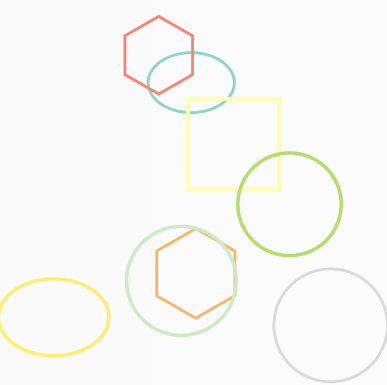[{"shape": "oval", "thickness": 2, "radius": 0.56, "center": [0.494, 0.785]}, {"shape": "square", "thickness": 3, "radius": 0.59, "center": [0.603, 0.626]}, {"shape": "hexagon", "thickness": 2, "radius": 0.5, "center": [0.41, 0.857]}, {"shape": "hexagon", "thickness": 2, "radius": 0.58, "center": [0.505, 0.29]}, {"shape": "circle", "thickness": 2.5, "radius": 0.67, "center": [0.747, 0.469]}, {"shape": "circle", "thickness": 2, "radius": 0.73, "center": [0.853, 0.155]}, {"shape": "circle", "thickness": 2.5, "radius": 0.71, "center": [0.468, 0.27]}, {"shape": "oval", "thickness": 2.5, "radius": 0.71, "center": [0.139, 0.176]}]